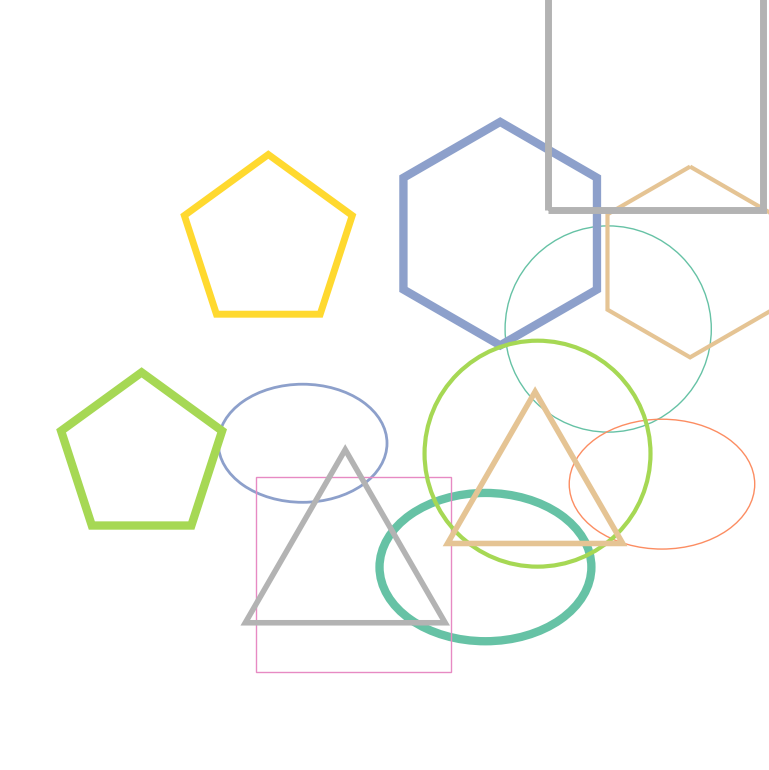[{"shape": "oval", "thickness": 3, "radius": 0.69, "center": [0.63, 0.264]}, {"shape": "circle", "thickness": 0.5, "radius": 0.67, "center": [0.79, 0.573]}, {"shape": "oval", "thickness": 0.5, "radius": 0.6, "center": [0.86, 0.371]}, {"shape": "oval", "thickness": 1, "radius": 0.55, "center": [0.393, 0.424]}, {"shape": "hexagon", "thickness": 3, "radius": 0.73, "center": [0.65, 0.697]}, {"shape": "square", "thickness": 0.5, "radius": 0.63, "center": [0.459, 0.254]}, {"shape": "circle", "thickness": 1.5, "radius": 0.73, "center": [0.698, 0.411]}, {"shape": "pentagon", "thickness": 3, "radius": 0.55, "center": [0.184, 0.406]}, {"shape": "pentagon", "thickness": 2.5, "radius": 0.57, "center": [0.348, 0.685]}, {"shape": "hexagon", "thickness": 1.5, "radius": 0.62, "center": [0.896, 0.66]}, {"shape": "triangle", "thickness": 2, "radius": 0.66, "center": [0.695, 0.36]}, {"shape": "square", "thickness": 2.5, "radius": 0.7, "center": [0.851, 0.866]}, {"shape": "triangle", "thickness": 2, "radius": 0.75, "center": [0.448, 0.266]}]